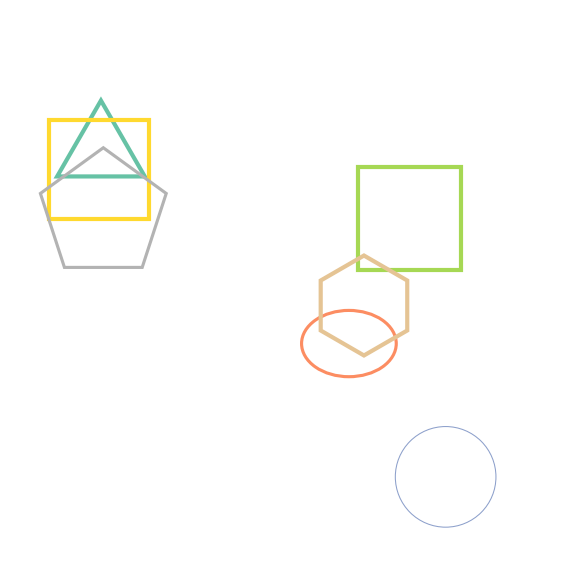[{"shape": "triangle", "thickness": 2, "radius": 0.44, "center": [0.175, 0.737]}, {"shape": "oval", "thickness": 1.5, "radius": 0.41, "center": [0.604, 0.404]}, {"shape": "circle", "thickness": 0.5, "radius": 0.44, "center": [0.772, 0.173]}, {"shape": "square", "thickness": 2, "radius": 0.44, "center": [0.709, 0.621]}, {"shape": "square", "thickness": 2, "radius": 0.43, "center": [0.172, 0.706]}, {"shape": "hexagon", "thickness": 2, "radius": 0.43, "center": [0.63, 0.47]}, {"shape": "pentagon", "thickness": 1.5, "radius": 0.57, "center": [0.179, 0.629]}]